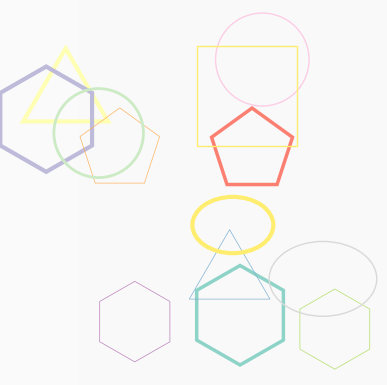[{"shape": "hexagon", "thickness": 2.5, "radius": 0.65, "center": [0.619, 0.181]}, {"shape": "triangle", "thickness": 3, "radius": 0.63, "center": [0.169, 0.748]}, {"shape": "hexagon", "thickness": 3, "radius": 0.68, "center": [0.119, 0.69]}, {"shape": "pentagon", "thickness": 2.5, "radius": 0.55, "center": [0.65, 0.61]}, {"shape": "triangle", "thickness": 0.5, "radius": 0.6, "center": [0.593, 0.283]}, {"shape": "pentagon", "thickness": 0.5, "radius": 0.54, "center": [0.309, 0.612]}, {"shape": "hexagon", "thickness": 0.5, "radius": 0.52, "center": [0.864, 0.145]}, {"shape": "circle", "thickness": 1, "radius": 0.6, "center": [0.677, 0.845]}, {"shape": "oval", "thickness": 1, "radius": 0.69, "center": [0.833, 0.276]}, {"shape": "hexagon", "thickness": 0.5, "radius": 0.52, "center": [0.348, 0.165]}, {"shape": "circle", "thickness": 2, "radius": 0.58, "center": [0.255, 0.654]}, {"shape": "square", "thickness": 1, "radius": 0.65, "center": [0.637, 0.75]}, {"shape": "oval", "thickness": 3, "radius": 0.52, "center": [0.601, 0.416]}]